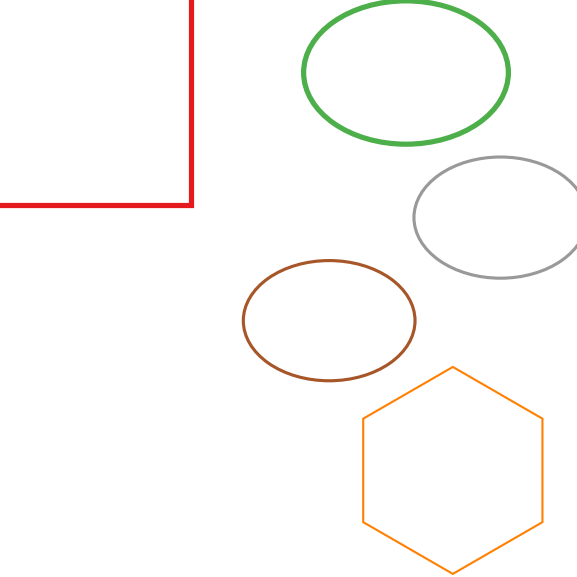[{"shape": "square", "thickness": 2.5, "radius": 0.92, "center": [0.146, 0.829]}, {"shape": "oval", "thickness": 2.5, "radius": 0.89, "center": [0.703, 0.874]}, {"shape": "hexagon", "thickness": 1, "radius": 0.9, "center": [0.784, 0.185]}, {"shape": "oval", "thickness": 1.5, "radius": 0.74, "center": [0.57, 0.444]}, {"shape": "oval", "thickness": 1.5, "radius": 0.75, "center": [0.867, 0.622]}]